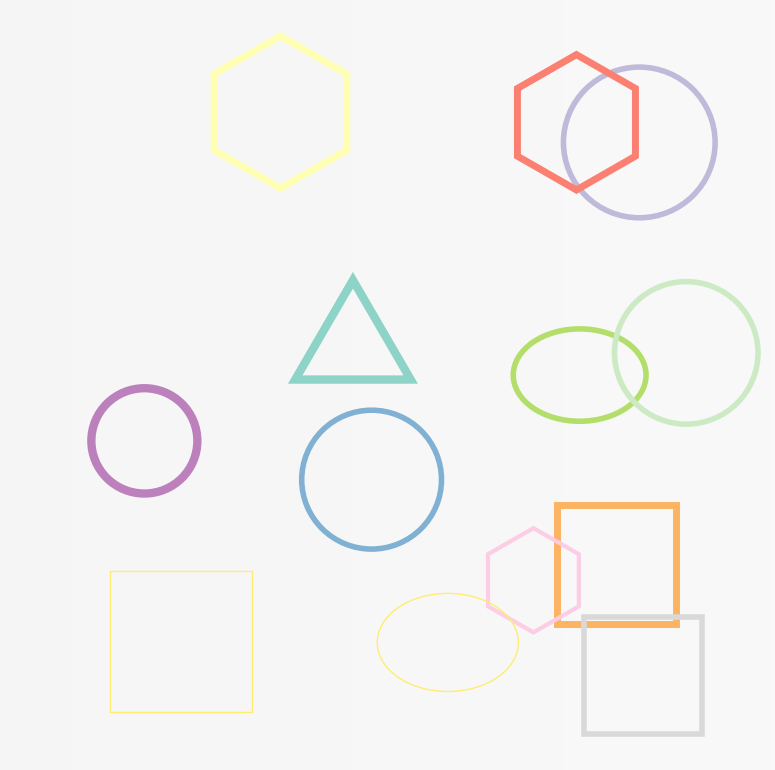[{"shape": "triangle", "thickness": 3, "radius": 0.43, "center": [0.455, 0.55]}, {"shape": "hexagon", "thickness": 2.5, "radius": 0.49, "center": [0.362, 0.854]}, {"shape": "circle", "thickness": 2, "radius": 0.49, "center": [0.825, 0.815]}, {"shape": "hexagon", "thickness": 2.5, "radius": 0.44, "center": [0.744, 0.841]}, {"shape": "circle", "thickness": 2, "radius": 0.45, "center": [0.479, 0.377]}, {"shape": "square", "thickness": 2.5, "radius": 0.39, "center": [0.796, 0.267]}, {"shape": "oval", "thickness": 2, "radius": 0.43, "center": [0.748, 0.513]}, {"shape": "hexagon", "thickness": 1.5, "radius": 0.34, "center": [0.688, 0.246]}, {"shape": "square", "thickness": 2, "radius": 0.38, "center": [0.83, 0.123]}, {"shape": "circle", "thickness": 3, "radius": 0.34, "center": [0.186, 0.427]}, {"shape": "circle", "thickness": 2, "radius": 0.46, "center": [0.885, 0.542]}, {"shape": "square", "thickness": 0.5, "radius": 0.46, "center": [0.234, 0.167]}, {"shape": "oval", "thickness": 0.5, "radius": 0.46, "center": [0.578, 0.166]}]